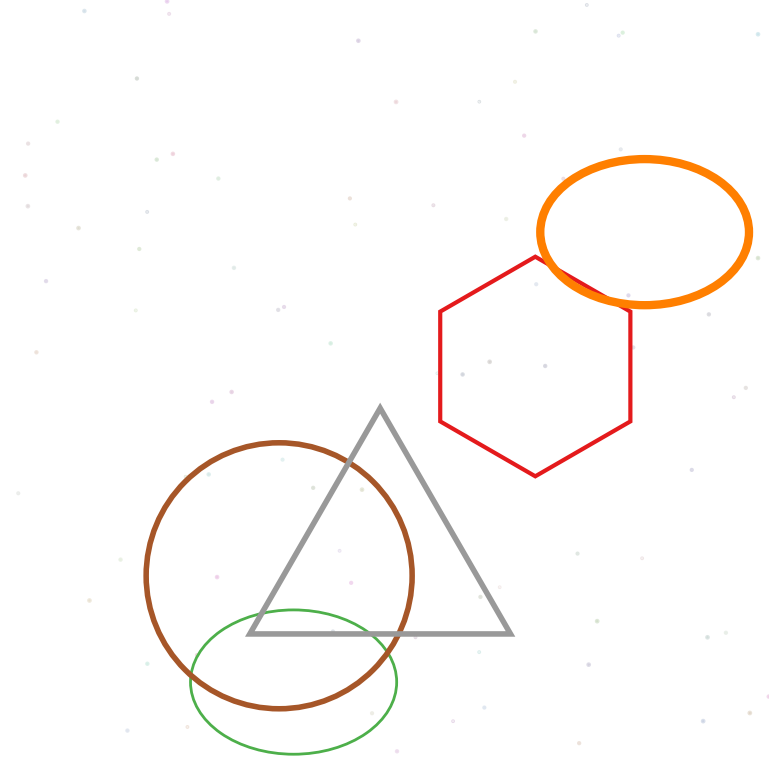[{"shape": "hexagon", "thickness": 1.5, "radius": 0.71, "center": [0.695, 0.524]}, {"shape": "oval", "thickness": 1, "radius": 0.67, "center": [0.381, 0.114]}, {"shape": "oval", "thickness": 3, "radius": 0.68, "center": [0.837, 0.699]}, {"shape": "circle", "thickness": 2, "radius": 0.86, "center": [0.363, 0.252]}, {"shape": "triangle", "thickness": 2, "radius": 0.98, "center": [0.494, 0.274]}]